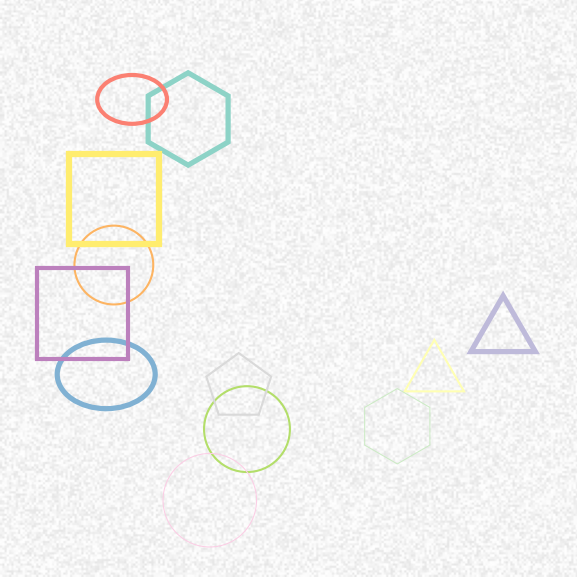[{"shape": "hexagon", "thickness": 2.5, "radius": 0.4, "center": [0.326, 0.793]}, {"shape": "triangle", "thickness": 1, "radius": 0.3, "center": [0.752, 0.351]}, {"shape": "triangle", "thickness": 2.5, "radius": 0.32, "center": [0.871, 0.423]}, {"shape": "oval", "thickness": 2, "radius": 0.3, "center": [0.229, 0.827]}, {"shape": "oval", "thickness": 2.5, "radius": 0.42, "center": [0.184, 0.351]}, {"shape": "circle", "thickness": 1, "radius": 0.34, "center": [0.197, 0.54]}, {"shape": "circle", "thickness": 1, "radius": 0.37, "center": [0.428, 0.256]}, {"shape": "circle", "thickness": 0.5, "radius": 0.4, "center": [0.363, 0.133]}, {"shape": "pentagon", "thickness": 1, "radius": 0.3, "center": [0.413, 0.329]}, {"shape": "square", "thickness": 2, "radius": 0.39, "center": [0.142, 0.456]}, {"shape": "hexagon", "thickness": 0.5, "radius": 0.33, "center": [0.688, 0.261]}, {"shape": "square", "thickness": 3, "radius": 0.39, "center": [0.198, 0.655]}]